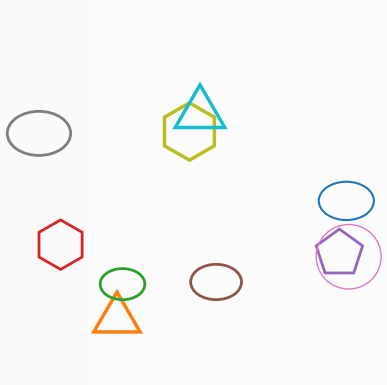[{"shape": "oval", "thickness": 1.5, "radius": 0.36, "center": [0.894, 0.478]}, {"shape": "triangle", "thickness": 2.5, "radius": 0.35, "center": [0.302, 0.172]}, {"shape": "oval", "thickness": 2, "radius": 0.29, "center": [0.316, 0.262]}, {"shape": "hexagon", "thickness": 2, "radius": 0.32, "center": [0.156, 0.364]}, {"shape": "pentagon", "thickness": 2, "radius": 0.32, "center": [0.876, 0.342]}, {"shape": "oval", "thickness": 2, "radius": 0.33, "center": [0.558, 0.268]}, {"shape": "circle", "thickness": 1, "radius": 0.42, "center": [0.9, 0.333]}, {"shape": "oval", "thickness": 2, "radius": 0.41, "center": [0.101, 0.654]}, {"shape": "hexagon", "thickness": 2.5, "radius": 0.37, "center": [0.489, 0.658]}, {"shape": "triangle", "thickness": 2.5, "radius": 0.37, "center": [0.516, 0.706]}]